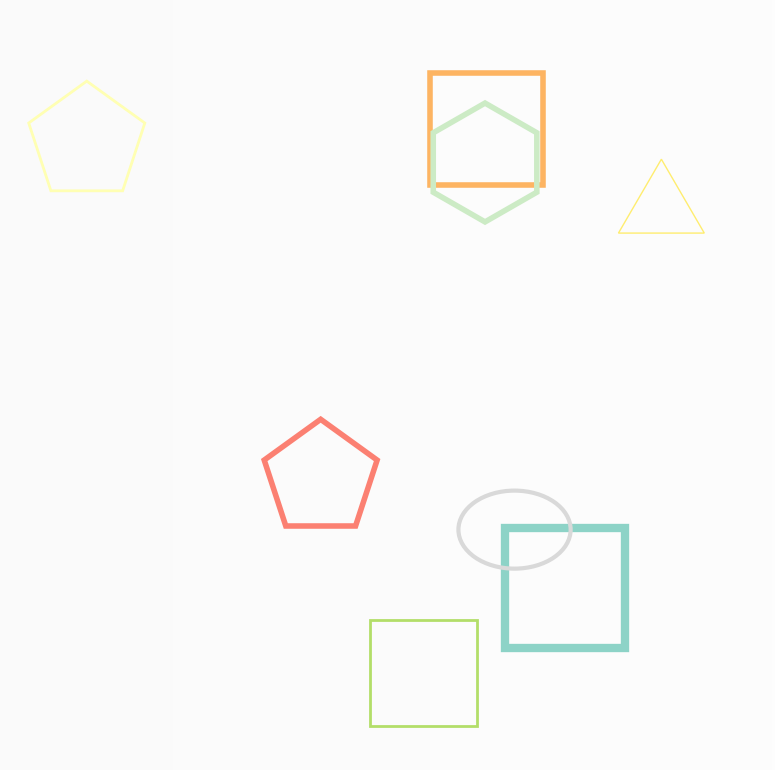[{"shape": "square", "thickness": 3, "radius": 0.39, "center": [0.729, 0.236]}, {"shape": "pentagon", "thickness": 1, "radius": 0.39, "center": [0.112, 0.816]}, {"shape": "pentagon", "thickness": 2, "radius": 0.38, "center": [0.414, 0.379]}, {"shape": "square", "thickness": 2, "radius": 0.36, "center": [0.627, 0.833]}, {"shape": "square", "thickness": 1, "radius": 0.34, "center": [0.546, 0.126]}, {"shape": "oval", "thickness": 1.5, "radius": 0.36, "center": [0.664, 0.312]}, {"shape": "hexagon", "thickness": 2, "radius": 0.39, "center": [0.626, 0.789]}, {"shape": "triangle", "thickness": 0.5, "radius": 0.32, "center": [0.853, 0.729]}]